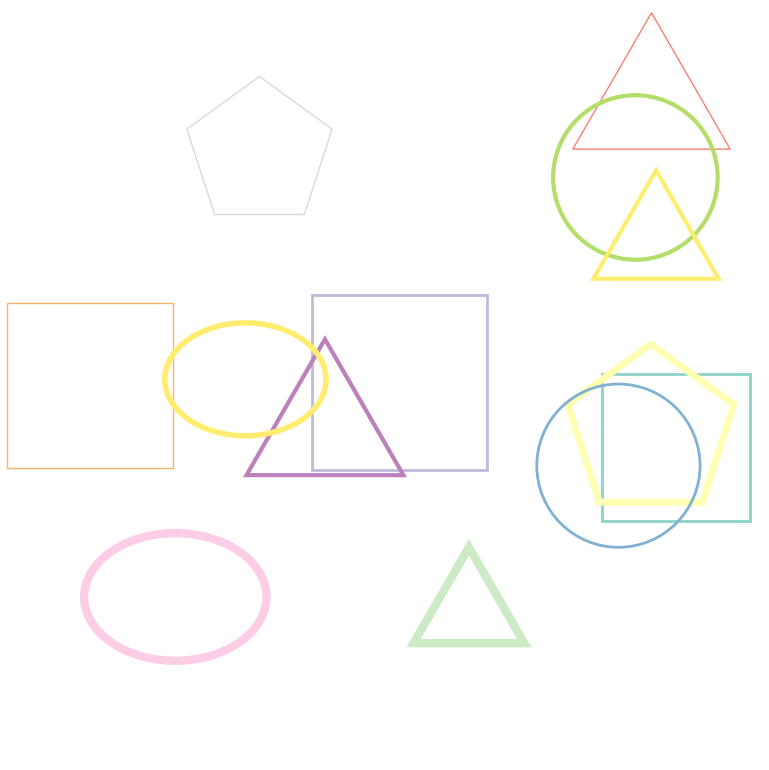[{"shape": "square", "thickness": 1, "radius": 0.48, "center": [0.878, 0.419]}, {"shape": "pentagon", "thickness": 2.5, "radius": 0.57, "center": [0.845, 0.439]}, {"shape": "square", "thickness": 1, "radius": 0.57, "center": [0.518, 0.503]}, {"shape": "triangle", "thickness": 0.5, "radius": 0.59, "center": [0.846, 0.865]}, {"shape": "circle", "thickness": 1, "radius": 0.53, "center": [0.803, 0.395]}, {"shape": "square", "thickness": 0.5, "radius": 0.54, "center": [0.116, 0.499]}, {"shape": "circle", "thickness": 1.5, "radius": 0.53, "center": [0.825, 0.77]}, {"shape": "oval", "thickness": 3, "radius": 0.59, "center": [0.228, 0.225]}, {"shape": "pentagon", "thickness": 0.5, "radius": 0.5, "center": [0.337, 0.802]}, {"shape": "triangle", "thickness": 1.5, "radius": 0.59, "center": [0.422, 0.442]}, {"shape": "triangle", "thickness": 3, "radius": 0.42, "center": [0.609, 0.206]}, {"shape": "triangle", "thickness": 1.5, "radius": 0.47, "center": [0.852, 0.685]}, {"shape": "oval", "thickness": 2, "radius": 0.52, "center": [0.319, 0.507]}]